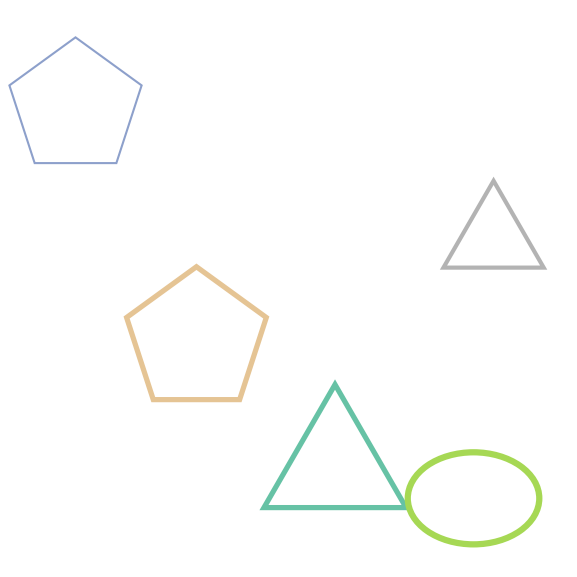[{"shape": "triangle", "thickness": 2.5, "radius": 0.71, "center": [0.58, 0.191]}, {"shape": "pentagon", "thickness": 1, "radius": 0.6, "center": [0.131, 0.814]}, {"shape": "oval", "thickness": 3, "radius": 0.57, "center": [0.82, 0.136]}, {"shape": "pentagon", "thickness": 2.5, "radius": 0.64, "center": [0.34, 0.41]}, {"shape": "triangle", "thickness": 2, "radius": 0.5, "center": [0.855, 0.586]}]